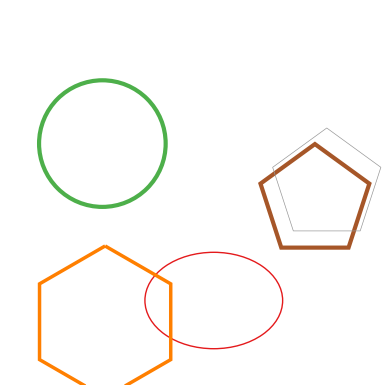[{"shape": "oval", "thickness": 1, "radius": 0.89, "center": [0.555, 0.219]}, {"shape": "circle", "thickness": 3, "radius": 0.82, "center": [0.266, 0.627]}, {"shape": "hexagon", "thickness": 2.5, "radius": 0.98, "center": [0.273, 0.164]}, {"shape": "pentagon", "thickness": 3, "radius": 0.74, "center": [0.818, 0.477]}, {"shape": "pentagon", "thickness": 0.5, "radius": 0.74, "center": [0.849, 0.52]}]